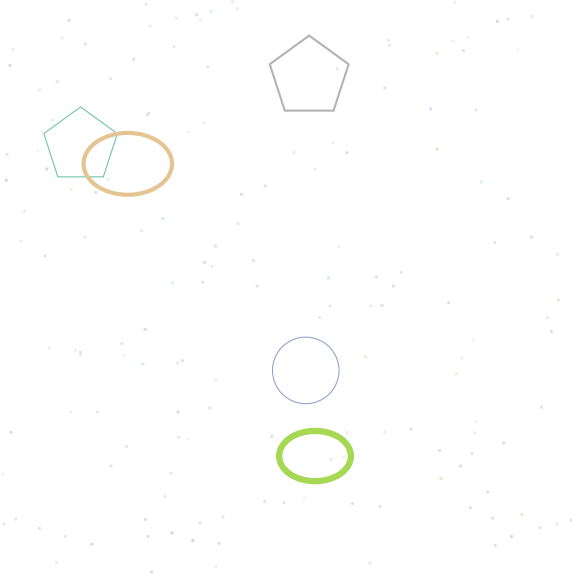[{"shape": "pentagon", "thickness": 0.5, "radius": 0.33, "center": [0.14, 0.747]}, {"shape": "circle", "thickness": 0.5, "radius": 0.29, "center": [0.529, 0.358]}, {"shape": "oval", "thickness": 3, "radius": 0.31, "center": [0.545, 0.209]}, {"shape": "oval", "thickness": 2, "radius": 0.38, "center": [0.221, 0.715]}, {"shape": "pentagon", "thickness": 1, "radius": 0.36, "center": [0.535, 0.866]}]